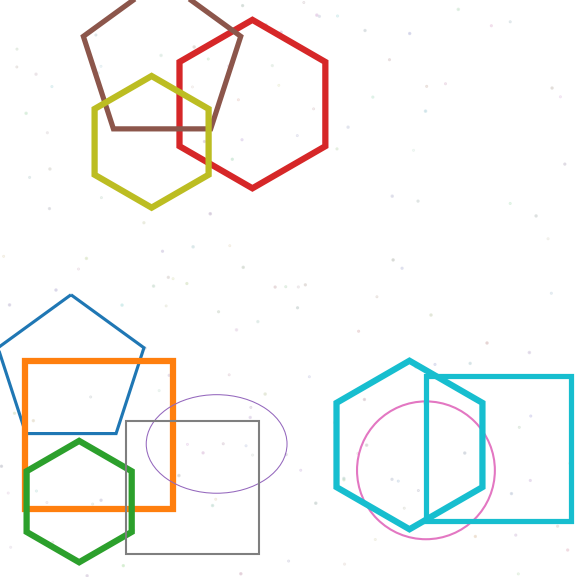[{"shape": "pentagon", "thickness": 1.5, "radius": 0.66, "center": [0.123, 0.356]}, {"shape": "square", "thickness": 3, "radius": 0.64, "center": [0.172, 0.245]}, {"shape": "hexagon", "thickness": 3, "radius": 0.53, "center": [0.137, 0.131]}, {"shape": "hexagon", "thickness": 3, "radius": 0.73, "center": [0.437, 0.819]}, {"shape": "oval", "thickness": 0.5, "radius": 0.61, "center": [0.375, 0.23]}, {"shape": "pentagon", "thickness": 2.5, "radius": 0.72, "center": [0.281, 0.892]}, {"shape": "circle", "thickness": 1, "radius": 0.6, "center": [0.738, 0.185]}, {"shape": "square", "thickness": 1, "radius": 0.58, "center": [0.334, 0.156]}, {"shape": "hexagon", "thickness": 3, "radius": 0.57, "center": [0.263, 0.754]}, {"shape": "square", "thickness": 2.5, "radius": 0.63, "center": [0.863, 0.222]}, {"shape": "hexagon", "thickness": 3, "radius": 0.73, "center": [0.709, 0.229]}]